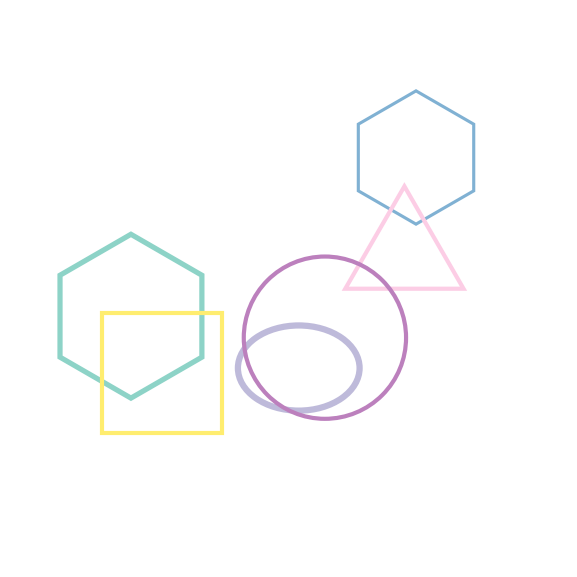[{"shape": "hexagon", "thickness": 2.5, "radius": 0.71, "center": [0.227, 0.452]}, {"shape": "oval", "thickness": 3, "radius": 0.53, "center": [0.517, 0.362]}, {"shape": "hexagon", "thickness": 1.5, "radius": 0.58, "center": [0.72, 0.726]}, {"shape": "triangle", "thickness": 2, "radius": 0.59, "center": [0.7, 0.558]}, {"shape": "circle", "thickness": 2, "radius": 0.7, "center": [0.563, 0.414]}, {"shape": "square", "thickness": 2, "radius": 0.52, "center": [0.28, 0.353]}]